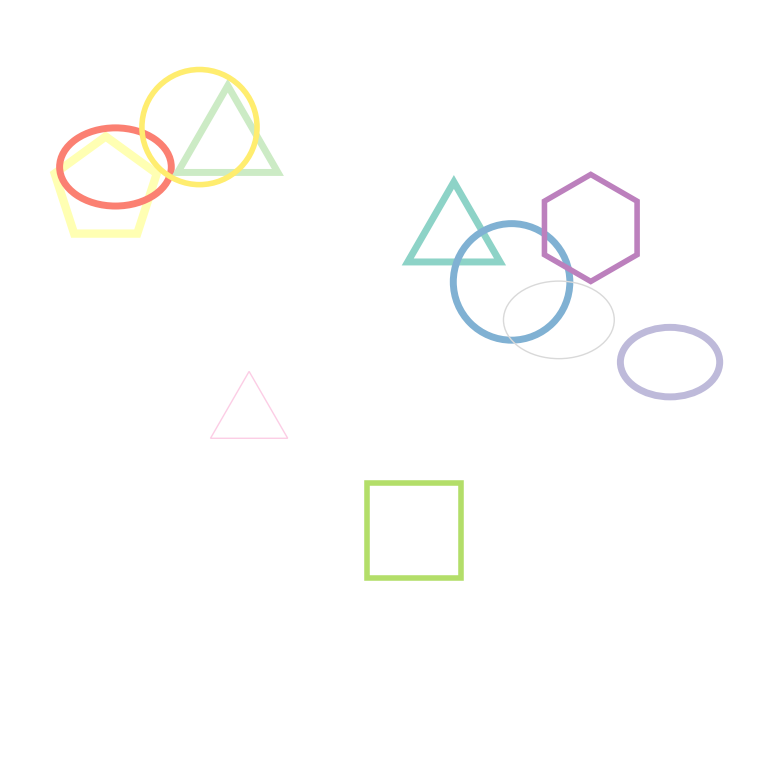[{"shape": "triangle", "thickness": 2.5, "radius": 0.35, "center": [0.589, 0.694]}, {"shape": "pentagon", "thickness": 3, "radius": 0.35, "center": [0.137, 0.753]}, {"shape": "oval", "thickness": 2.5, "radius": 0.32, "center": [0.87, 0.53]}, {"shape": "oval", "thickness": 2.5, "radius": 0.36, "center": [0.15, 0.783]}, {"shape": "circle", "thickness": 2.5, "radius": 0.38, "center": [0.664, 0.634]}, {"shape": "square", "thickness": 2, "radius": 0.31, "center": [0.537, 0.311]}, {"shape": "triangle", "thickness": 0.5, "radius": 0.29, "center": [0.324, 0.46]}, {"shape": "oval", "thickness": 0.5, "radius": 0.36, "center": [0.726, 0.585]}, {"shape": "hexagon", "thickness": 2, "radius": 0.35, "center": [0.767, 0.704]}, {"shape": "triangle", "thickness": 2.5, "radius": 0.38, "center": [0.296, 0.814]}, {"shape": "circle", "thickness": 2, "radius": 0.37, "center": [0.259, 0.835]}]